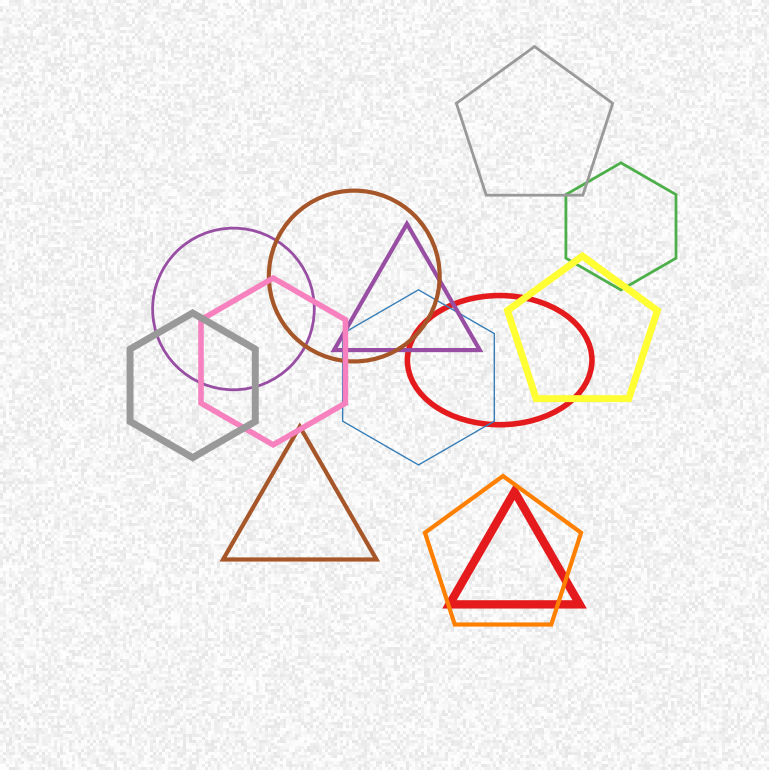[{"shape": "triangle", "thickness": 3, "radius": 0.49, "center": [0.668, 0.264]}, {"shape": "oval", "thickness": 2, "radius": 0.6, "center": [0.649, 0.532]}, {"shape": "hexagon", "thickness": 0.5, "radius": 0.57, "center": [0.543, 0.51]}, {"shape": "hexagon", "thickness": 1, "radius": 0.41, "center": [0.806, 0.706]}, {"shape": "circle", "thickness": 1, "radius": 0.52, "center": [0.303, 0.599]}, {"shape": "triangle", "thickness": 1.5, "radius": 0.55, "center": [0.528, 0.6]}, {"shape": "pentagon", "thickness": 1.5, "radius": 0.53, "center": [0.653, 0.275]}, {"shape": "pentagon", "thickness": 2.5, "radius": 0.51, "center": [0.756, 0.565]}, {"shape": "circle", "thickness": 1.5, "radius": 0.55, "center": [0.46, 0.642]}, {"shape": "triangle", "thickness": 1.5, "radius": 0.58, "center": [0.389, 0.331]}, {"shape": "hexagon", "thickness": 2, "radius": 0.54, "center": [0.355, 0.531]}, {"shape": "pentagon", "thickness": 1, "radius": 0.53, "center": [0.694, 0.833]}, {"shape": "hexagon", "thickness": 2.5, "radius": 0.47, "center": [0.25, 0.5]}]